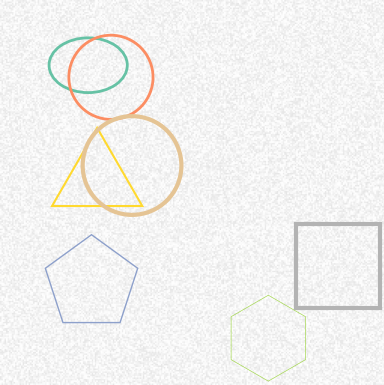[{"shape": "oval", "thickness": 2, "radius": 0.51, "center": [0.229, 0.831]}, {"shape": "circle", "thickness": 2, "radius": 0.55, "center": [0.288, 0.799]}, {"shape": "pentagon", "thickness": 1, "radius": 0.63, "center": [0.238, 0.264]}, {"shape": "hexagon", "thickness": 0.5, "radius": 0.56, "center": [0.697, 0.122]}, {"shape": "triangle", "thickness": 1.5, "radius": 0.68, "center": [0.252, 0.533]}, {"shape": "circle", "thickness": 3, "radius": 0.64, "center": [0.343, 0.57]}, {"shape": "square", "thickness": 3, "radius": 0.54, "center": [0.877, 0.31]}]